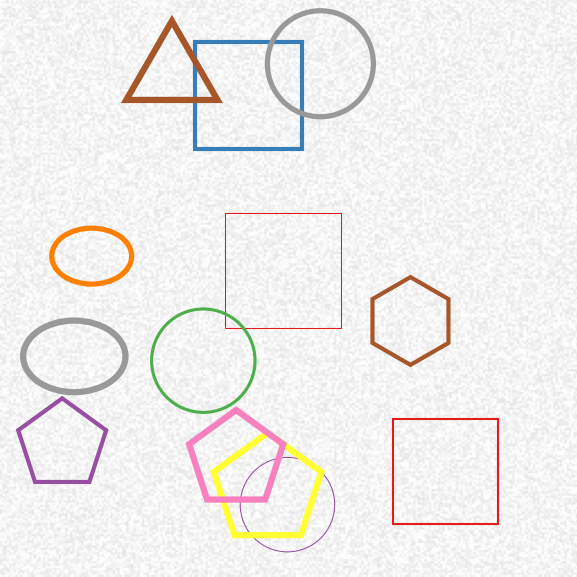[{"shape": "square", "thickness": 0.5, "radius": 0.5, "center": [0.49, 0.53]}, {"shape": "square", "thickness": 1, "radius": 0.46, "center": [0.772, 0.183]}, {"shape": "square", "thickness": 2, "radius": 0.46, "center": [0.431, 0.834]}, {"shape": "circle", "thickness": 1.5, "radius": 0.45, "center": [0.352, 0.375]}, {"shape": "pentagon", "thickness": 2, "radius": 0.4, "center": [0.108, 0.229]}, {"shape": "circle", "thickness": 0.5, "radius": 0.41, "center": [0.498, 0.125]}, {"shape": "oval", "thickness": 2.5, "radius": 0.35, "center": [0.159, 0.556]}, {"shape": "pentagon", "thickness": 3, "radius": 0.49, "center": [0.463, 0.152]}, {"shape": "triangle", "thickness": 3, "radius": 0.46, "center": [0.298, 0.872]}, {"shape": "hexagon", "thickness": 2, "radius": 0.38, "center": [0.711, 0.443]}, {"shape": "pentagon", "thickness": 3, "radius": 0.43, "center": [0.409, 0.203]}, {"shape": "oval", "thickness": 3, "radius": 0.44, "center": [0.129, 0.382]}, {"shape": "circle", "thickness": 2.5, "radius": 0.46, "center": [0.555, 0.889]}]